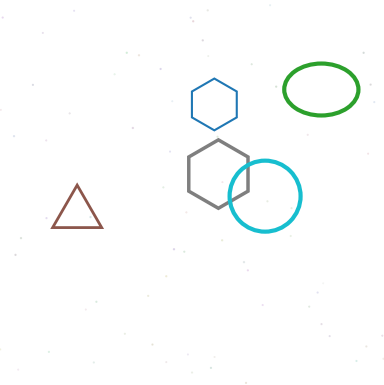[{"shape": "hexagon", "thickness": 1.5, "radius": 0.34, "center": [0.557, 0.729]}, {"shape": "oval", "thickness": 3, "radius": 0.48, "center": [0.835, 0.768]}, {"shape": "triangle", "thickness": 2, "radius": 0.37, "center": [0.2, 0.446]}, {"shape": "hexagon", "thickness": 2.5, "radius": 0.44, "center": [0.567, 0.548]}, {"shape": "circle", "thickness": 3, "radius": 0.46, "center": [0.689, 0.491]}]